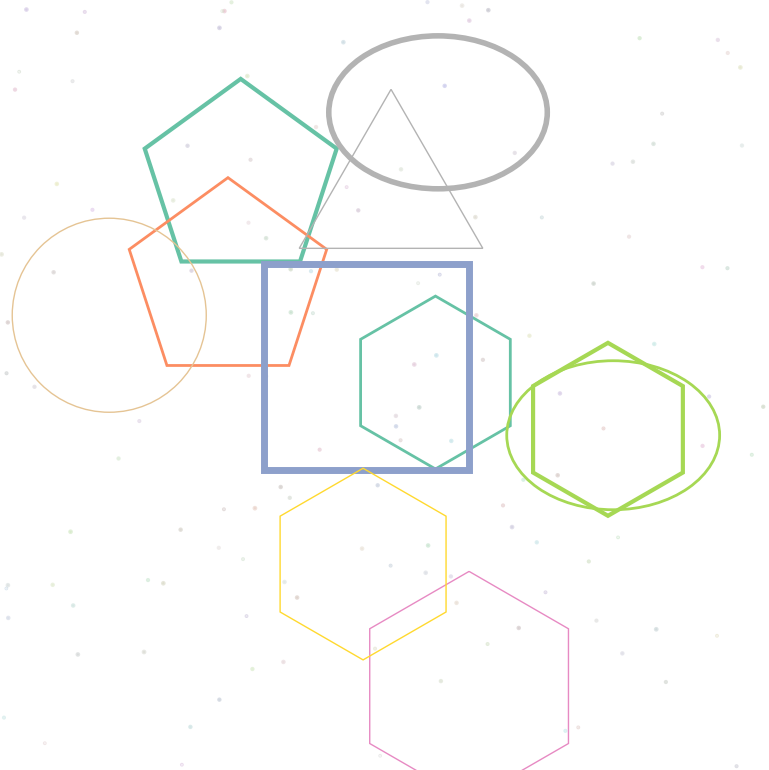[{"shape": "hexagon", "thickness": 1, "radius": 0.56, "center": [0.566, 0.503]}, {"shape": "pentagon", "thickness": 1.5, "radius": 0.66, "center": [0.313, 0.766]}, {"shape": "pentagon", "thickness": 1, "radius": 0.67, "center": [0.296, 0.634]}, {"shape": "square", "thickness": 2.5, "radius": 0.67, "center": [0.476, 0.523]}, {"shape": "hexagon", "thickness": 0.5, "radius": 0.75, "center": [0.609, 0.109]}, {"shape": "oval", "thickness": 1, "radius": 0.69, "center": [0.796, 0.435]}, {"shape": "hexagon", "thickness": 1.5, "radius": 0.56, "center": [0.79, 0.442]}, {"shape": "hexagon", "thickness": 0.5, "radius": 0.62, "center": [0.472, 0.267]}, {"shape": "circle", "thickness": 0.5, "radius": 0.63, "center": [0.142, 0.591]}, {"shape": "triangle", "thickness": 0.5, "radius": 0.69, "center": [0.508, 0.746]}, {"shape": "oval", "thickness": 2, "radius": 0.71, "center": [0.569, 0.854]}]